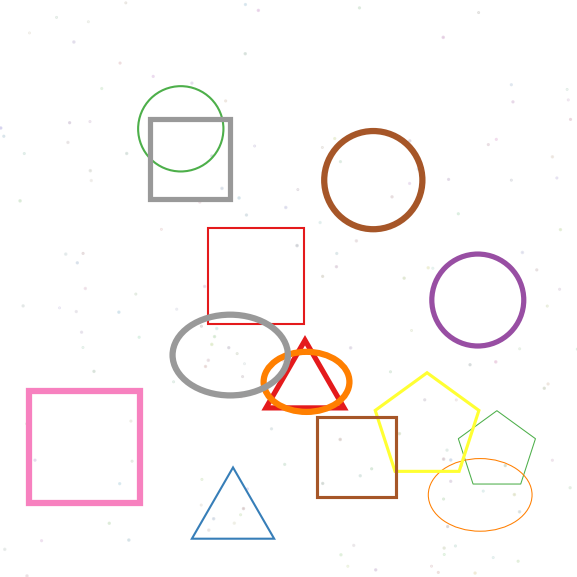[{"shape": "triangle", "thickness": 2.5, "radius": 0.39, "center": [0.528, 0.332]}, {"shape": "square", "thickness": 1, "radius": 0.41, "center": [0.443, 0.521]}, {"shape": "triangle", "thickness": 1, "radius": 0.41, "center": [0.403, 0.107]}, {"shape": "pentagon", "thickness": 0.5, "radius": 0.35, "center": [0.86, 0.218]}, {"shape": "circle", "thickness": 1, "radius": 0.37, "center": [0.313, 0.776]}, {"shape": "circle", "thickness": 2.5, "radius": 0.4, "center": [0.827, 0.48]}, {"shape": "oval", "thickness": 0.5, "radius": 0.45, "center": [0.831, 0.142]}, {"shape": "oval", "thickness": 3, "radius": 0.37, "center": [0.531, 0.338]}, {"shape": "pentagon", "thickness": 1.5, "radius": 0.47, "center": [0.74, 0.259]}, {"shape": "square", "thickness": 1.5, "radius": 0.35, "center": [0.617, 0.208]}, {"shape": "circle", "thickness": 3, "radius": 0.43, "center": [0.646, 0.687]}, {"shape": "square", "thickness": 3, "radius": 0.48, "center": [0.146, 0.225]}, {"shape": "oval", "thickness": 3, "radius": 0.5, "center": [0.399, 0.384]}, {"shape": "square", "thickness": 2.5, "radius": 0.35, "center": [0.329, 0.723]}]